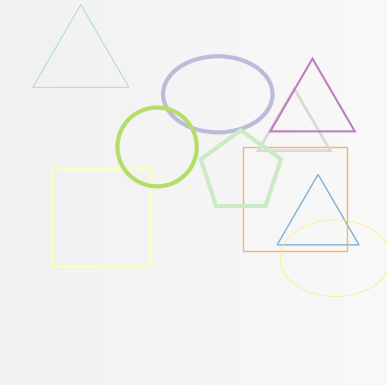[{"shape": "triangle", "thickness": 0.5, "radius": 0.72, "center": [0.209, 0.845]}, {"shape": "square", "thickness": 1.5, "radius": 0.63, "center": [0.262, 0.434]}, {"shape": "oval", "thickness": 3, "radius": 0.71, "center": [0.562, 0.755]}, {"shape": "triangle", "thickness": 1, "radius": 0.61, "center": [0.821, 0.425]}, {"shape": "square", "thickness": 1, "radius": 0.67, "center": [0.761, 0.483]}, {"shape": "circle", "thickness": 3, "radius": 0.51, "center": [0.405, 0.618]}, {"shape": "triangle", "thickness": 2, "radius": 0.54, "center": [0.76, 0.662]}, {"shape": "triangle", "thickness": 1.5, "radius": 0.63, "center": [0.806, 0.722]}, {"shape": "pentagon", "thickness": 3, "radius": 0.54, "center": [0.622, 0.553]}, {"shape": "oval", "thickness": 0.5, "radius": 0.71, "center": [0.866, 0.329]}]